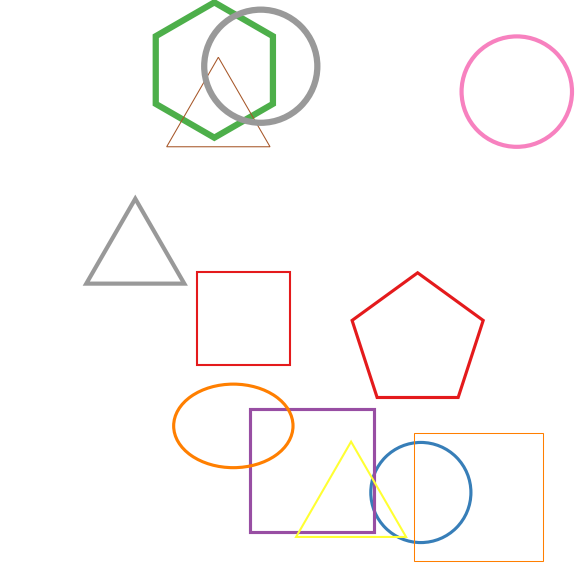[{"shape": "square", "thickness": 1, "radius": 0.4, "center": [0.422, 0.447]}, {"shape": "pentagon", "thickness": 1.5, "radius": 0.6, "center": [0.723, 0.407]}, {"shape": "circle", "thickness": 1.5, "radius": 0.43, "center": [0.729, 0.146]}, {"shape": "hexagon", "thickness": 3, "radius": 0.59, "center": [0.371, 0.878]}, {"shape": "square", "thickness": 1.5, "radius": 0.53, "center": [0.541, 0.184]}, {"shape": "square", "thickness": 0.5, "radius": 0.56, "center": [0.828, 0.139]}, {"shape": "oval", "thickness": 1.5, "radius": 0.52, "center": [0.404, 0.262]}, {"shape": "triangle", "thickness": 1, "radius": 0.55, "center": [0.608, 0.124]}, {"shape": "triangle", "thickness": 0.5, "radius": 0.52, "center": [0.378, 0.797]}, {"shape": "circle", "thickness": 2, "radius": 0.48, "center": [0.895, 0.841]}, {"shape": "triangle", "thickness": 2, "radius": 0.49, "center": [0.234, 0.557]}, {"shape": "circle", "thickness": 3, "radius": 0.49, "center": [0.452, 0.884]}]